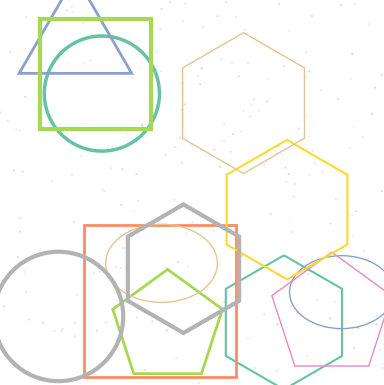[{"shape": "circle", "thickness": 2.5, "radius": 0.75, "center": [0.265, 0.757]}, {"shape": "hexagon", "thickness": 1.5, "radius": 0.87, "center": [0.738, 0.163]}, {"shape": "square", "thickness": 2, "radius": 0.99, "center": [0.416, 0.218]}, {"shape": "triangle", "thickness": 2, "radius": 0.84, "center": [0.196, 0.894]}, {"shape": "oval", "thickness": 1, "radius": 0.68, "center": [0.887, 0.241]}, {"shape": "pentagon", "thickness": 1, "radius": 0.82, "center": [0.862, 0.182]}, {"shape": "pentagon", "thickness": 2, "radius": 0.75, "center": [0.435, 0.151]}, {"shape": "square", "thickness": 3, "radius": 0.72, "center": [0.248, 0.808]}, {"shape": "hexagon", "thickness": 1.5, "radius": 0.91, "center": [0.745, 0.455]}, {"shape": "hexagon", "thickness": 1, "radius": 0.91, "center": [0.633, 0.732]}, {"shape": "oval", "thickness": 1, "radius": 0.73, "center": [0.42, 0.316]}, {"shape": "circle", "thickness": 3, "radius": 0.84, "center": [0.152, 0.178]}, {"shape": "hexagon", "thickness": 3, "radius": 0.83, "center": [0.477, 0.302]}]